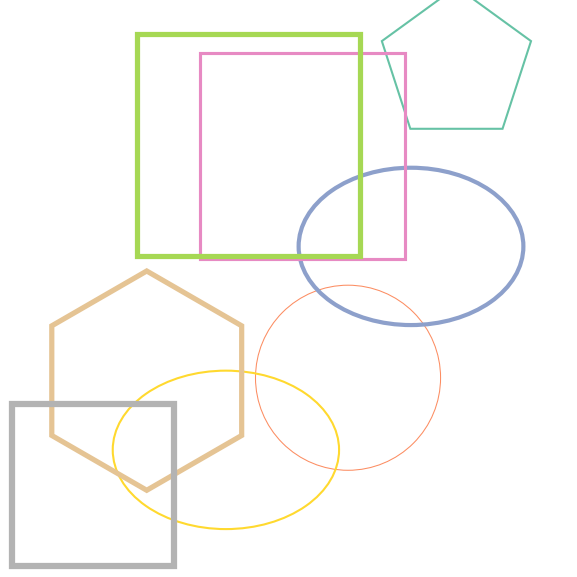[{"shape": "pentagon", "thickness": 1, "radius": 0.68, "center": [0.79, 0.886]}, {"shape": "circle", "thickness": 0.5, "radius": 0.8, "center": [0.603, 0.345]}, {"shape": "oval", "thickness": 2, "radius": 0.97, "center": [0.712, 0.572]}, {"shape": "square", "thickness": 1.5, "radius": 0.89, "center": [0.524, 0.729]}, {"shape": "square", "thickness": 2.5, "radius": 0.96, "center": [0.43, 0.748]}, {"shape": "oval", "thickness": 1, "radius": 0.98, "center": [0.391, 0.22]}, {"shape": "hexagon", "thickness": 2.5, "radius": 0.95, "center": [0.254, 0.34]}, {"shape": "square", "thickness": 3, "radius": 0.7, "center": [0.161, 0.16]}]